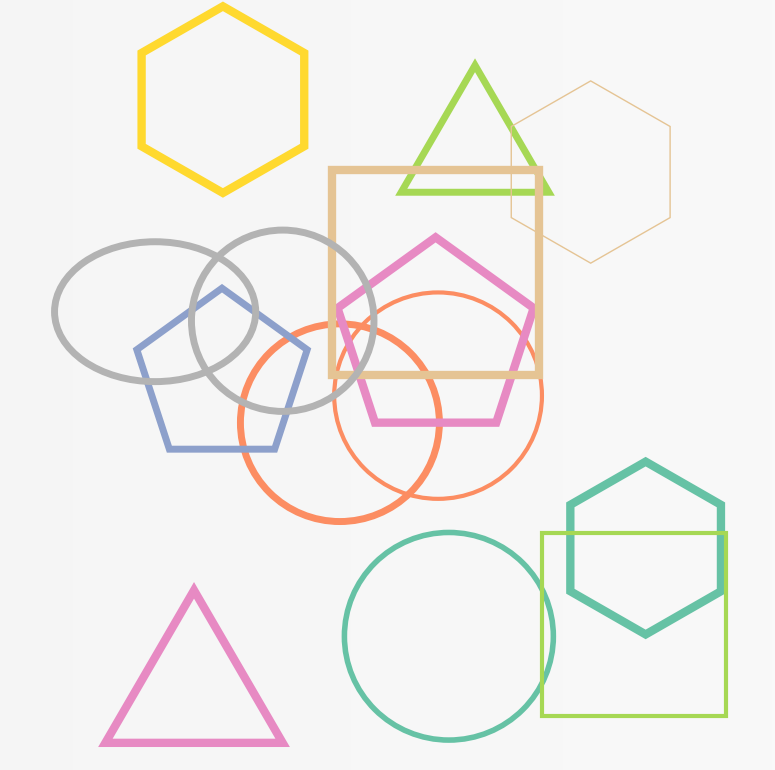[{"shape": "hexagon", "thickness": 3, "radius": 0.56, "center": [0.833, 0.288]}, {"shape": "circle", "thickness": 2, "radius": 0.67, "center": [0.579, 0.174]}, {"shape": "circle", "thickness": 1.5, "radius": 0.67, "center": [0.565, 0.486]}, {"shape": "circle", "thickness": 2.5, "radius": 0.64, "center": [0.439, 0.451]}, {"shape": "pentagon", "thickness": 2.5, "radius": 0.58, "center": [0.286, 0.51]}, {"shape": "triangle", "thickness": 3, "radius": 0.66, "center": [0.25, 0.101]}, {"shape": "pentagon", "thickness": 3, "radius": 0.67, "center": [0.562, 0.559]}, {"shape": "square", "thickness": 1.5, "radius": 0.6, "center": [0.818, 0.189]}, {"shape": "triangle", "thickness": 2.5, "radius": 0.55, "center": [0.613, 0.805]}, {"shape": "hexagon", "thickness": 3, "radius": 0.61, "center": [0.288, 0.871]}, {"shape": "square", "thickness": 3, "radius": 0.67, "center": [0.562, 0.646]}, {"shape": "hexagon", "thickness": 0.5, "radius": 0.59, "center": [0.762, 0.777]}, {"shape": "oval", "thickness": 2.5, "radius": 0.65, "center": [0.2, 0.595]}, {"shape": "circle", "thickness": 2.5, "radius": 0.59, "center": [0.365, 0.583]}]